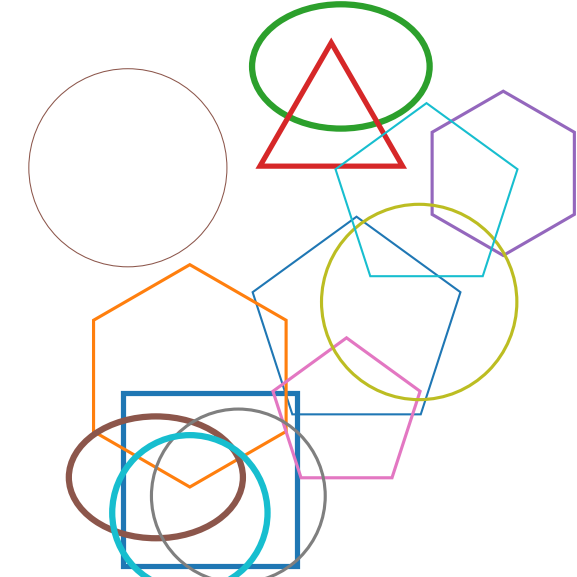[{"shape": "square", "thickness": 2.5, "radius": 0.75, "center": [0.364, 0.169]}, {"shape": "pentagon", "thickness": 1, "radius": 0.95, "center": [0.617, 0.435]}, {"shape": "hexagon", "thickness": 1.5, "radius": 0.96, "center": [0.329, 0.348]}, {"shape": "oval", "thickness": 3, "radius": 0.77, "center": [0.59, 0.884]}, {"shape": "triangle", "thickness": 2.5, "radius": 0.71, "center": [0.574, 0.783]}, {"shape": "hexagon", "thickness": 1.5, "radius": 0.71, "center": [0.871, 0.699]}, {"shape": "oval", "thickness": 3, "radius": 0.75, "center": [0.27, 0.173]}, {"shape": "circle", "thickness": 0.5, "radius": 0.86, "center": [0.221, 0.709]}, {"shape": "pentagon", "thickness": 1.5, "radius": 0.67, "center": [0.6, 0.28]}, {"shape": "circle", "thickness": 1.5, "radius": 0.75, "center": [0.413, 0.14]}, {"shape": "circle", "thickness": 1.5, "radius": 0.85, "center": [0.726, 0.476]}, {"shape": "circle", "thickness": 3, "radius": 0.67, "center": [0.329, 0.111]}, {"shape": "pentagon", "thickness": 1, "radius": 0.83, "center": [0.739, 0.655]}]